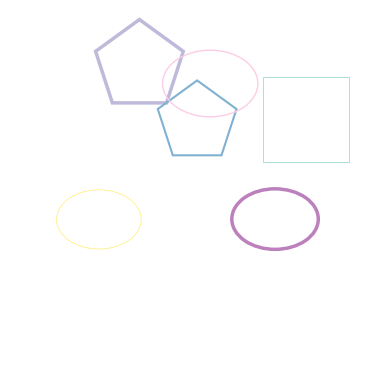[{"shape": "square", "thickness": 0.5, "radius": 0.56, "center": [0.795, 0.69]}, {"shape": "pentagon", "thickness": 2.5, "radius": 0.6, "center": [0.362, 0.83]}, {"shape": "pentagon", "thickness": 1.5, "radius": 0.54, "center": [0.512, 0.684]}, {"shape": "oval", "thickness": 1, "radius": 0.62, "center": [0.546, 0.783]}, {"shape": "oval", "thickness": 2.5, "radius": 0.56, "center": [0.714, 0.431]}, {"shape": "oval", "thickness": 0.5, "radius": 0.55, "center": [0.257, 0.43]}]